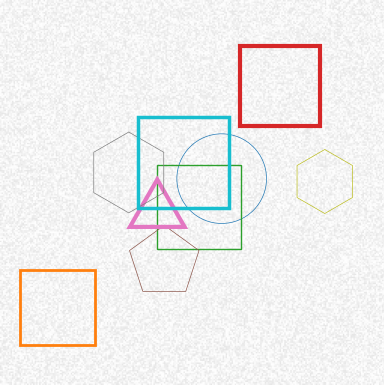[{"shape": "circle", "thickness": 0.5, "radius": 0.58, "center": [0.576, 0.536]}, {"shape": "square", "thickness": 2, "radius": 0.49, "center": [0.149, 0.201]}, {"shape": "square", "thickness": 1, "radius": 0.55, "center": [0.517, 0.463]}, {"shape": "square", "thickness": 3, "radius": 0.52, "center": [0.726, 0.777]}, {"shape": "pentagon", "thickness": 0.5, "radius": 0.47, "center": [0.427, 0.32]}, {"shape": "triangle", "thickness": 3, "radius": 0.41, "center": [0.408, 0.452]}, {"shape": "hexagon", "thickness": 0.5, "radius": 0.52, "center": [0.334, 0.552]}, {"shape": "hexagon", "thickness": 0.5, "radius": 0.42, "center": [0.844, 0.529]}, {"shape": "square", "thickness": 2.5, "radius": 0.59, "center": [0.477, 0.578]}]